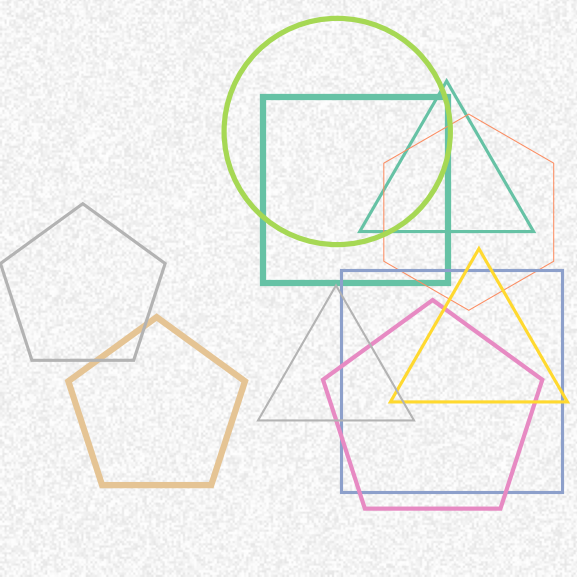[{"shape": "square", "thickness": 3, "radius": 0.8, "center": [0.615, 0.671]}, {"shape": "triangle", "thickness": 1.5, "radius": 0.87, "center": [0.773, 0.685]}, {"shape": "hexagon", "thickness": 0.5, "radius": 0.85, "center": [0.812, 0.632]}, {"shape": "square", "thickness": 1.5, "radius": 0.96, "center": [0.782, 0.34]}, {"shape": "pentagon", "thickness": 2, "radius": 1.0, "center": [0.749, 0.28]}, {"shape": "circle", "thickness": 2.5, "radius": 0.98, "center": [0.584, 0.771]}, {"shape": "triangle", "thickness": 1.5, "radius": 0.88, "center": [0.829, 0.392]}, {"shape": "pentagon", "thickness": 3, "radius": 0.8, "center": [0.271, 0.289]}, {"shape": "pentagon", "thickness": 1.5, "radius": 0.75, "center": [0.143, 0.497]}, {"shape": "triangle", "thickness": 1, "radius": 0.78, "center": [0.582, 0.349]}]